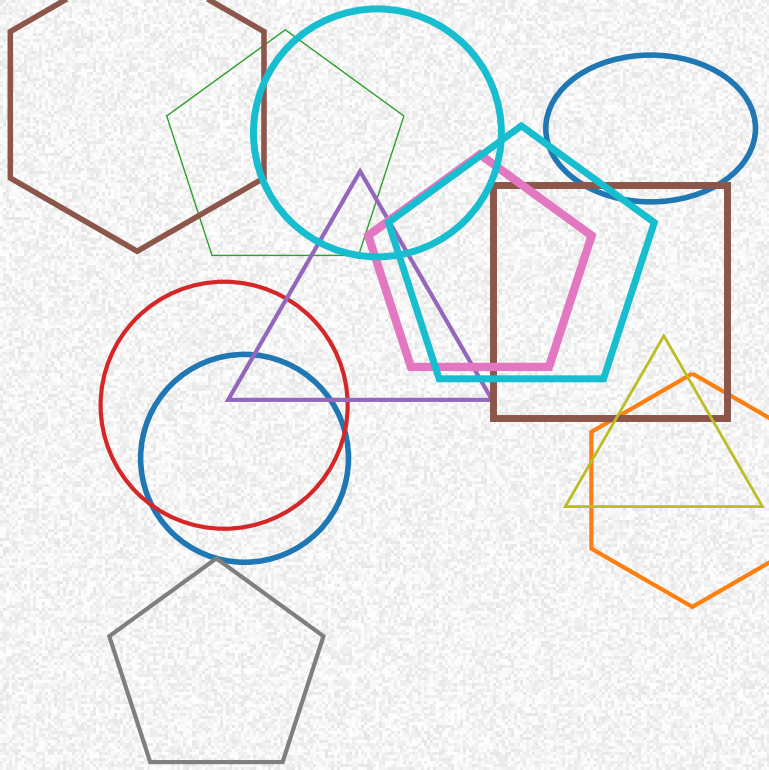[{"shape": "oval", "thickness": 2, "radius": 0.68, "center": [0.845, 0.833]}, {"shape": "circle", "thickness": 2, "radius": 0.67, "center": [0.318, 0.405]}, {"shape": "hexagon", "thickness": 1.5, "radius": 0.76, "center": [0.899, 0.363]}, {"shape": "pentagon", "thickness": 0.5, "radius": 0.81, "center": [0.371, 0.799]}, {"shape": "circle", "thickness": 1.5, "radius": 0.8, "center": [0.291, 0.474]}, {"shape": "triangle", "thickness": 1.5, "radius": 0.99, "center": [0.468, 0.58]}, {"shape": "hexagon", "thickness": 2, "radius": 0.95, "center": [0.178, 0.864]}, {"shape": "square", "thickness": 2.5, "radius": 0.76, "center": [0.792, 0.608]}, {"shape": "pentagon", "thickness": 3, "radius": 0.76, "center": [0.623, 0.647]}, {"shape": "pentagon", "thickness": 1.5, "radius": 0.73, "center": [0.281, 0.129]}, {"shape": "triangle", "thickness": 1, "radius": 0.74, "center": [0.862, 0.416]}, {"shape": "circle", "thickness": 2.5, "radius": 0.81, "center": [0.49, 0.827]}, {"shape": "pentagon", "thickness": 2.5, "radius": 0.91, "center": [0.677, 0.655]}]